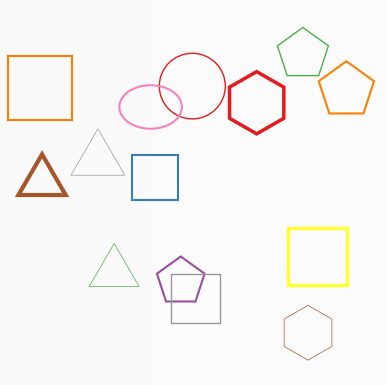[{"shape": "hexagon", "thickness": 2.5, "radius": 0.4, "center": [0.662, 0.733]}, {"shape": "circle", "thickness": 1, "radius": 0.43, "center": [0.496, 0.776]}, {"shape": "square", "thickness": 1.5, "radius": 0.29, "center": [0.4, 0.54]}, {"shape": "triangle", "thickness": 0.5, "radius": 0.37, "center": [0.295, 0.293]}, {"shape": "pentagon", "thickness": 1, "radius": 0.35, "center": [0.782, 0.86]}, {"shape": "pentagon", "thickness": 1.5, "radius": 0.32, "center": [0.466, 0.269]}, {"shape": "square", "thickness": 1.5, "radius": 0.41, "center": [0.104, 0.772]}, {"shape": "pentagon", "thickness": 1.5, "radius": 0.38, "center": [0.894, 0.766]}, {"shape": "square", "thickness": 2.5, "radius": 0.37, "center": [0.819, 0.334]}, {"shape": "triangle", "thickness": 3, "radius": 0.35, "center": [0.109, 0.529]}, {"shape": "hexagon", "thickness": 0.5, "radius": 0.36, "center": [0.795, 0.136]}, {"shape": "oval", "thickness": 1.5, "radius": 0.4, "center": [0.389, 0.722]}, {"shape": "square", "thickness": 1, "radius": 0.32, "center": [0.505, 0.225]}, {"shape": "triangle", "thickness": 0.5, "radius": 0.4, "center": [0.253, 0.585]}]